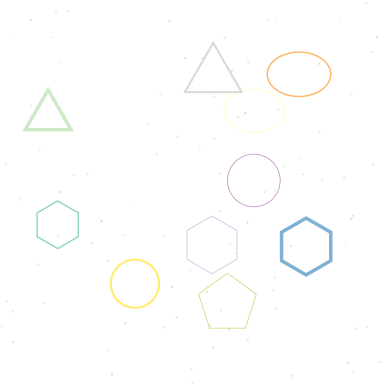[{"shape": "hexagon", "thickness": 1, "radius": 0.31, "center": [0.15, 0.416]}, {"shape": "oval", "thickness": 0.5, "radius": 0.4, "center": [0.661, 0.712]}, {"shape": "hexagon", "thickness": 0.5, "radius": 0.38, "center": [0.55, 0.364]}, {"shape": "hexagon", "thickness": 2.5, "radius": 0.37, "center": [0.795, 0.36]}, {"shape": "oval", "thickness": 1, "radius": 0.41, "center": [0.777, 0.807]}, {"shape": "pentagon", "thickness": 0.5, "radius": 0.39, "center": [0.591, 0.211]}, {"shape": "triangle", "thickness": 1.5, "radius": 0.43, "center": [0.554, 0.803]}, {"shape": "circle", "thickness": 0.5, "radius": 0.34, "center": [0.659, 0.531]}, {"shape": "triangle", "thickness": 2.5, "radius": 0.34, "center": [0.125, 0.698]}, {"shape": "circle", "thickness": 1.5, "radius": 0.31, "center": [0.351, 0.263]}]